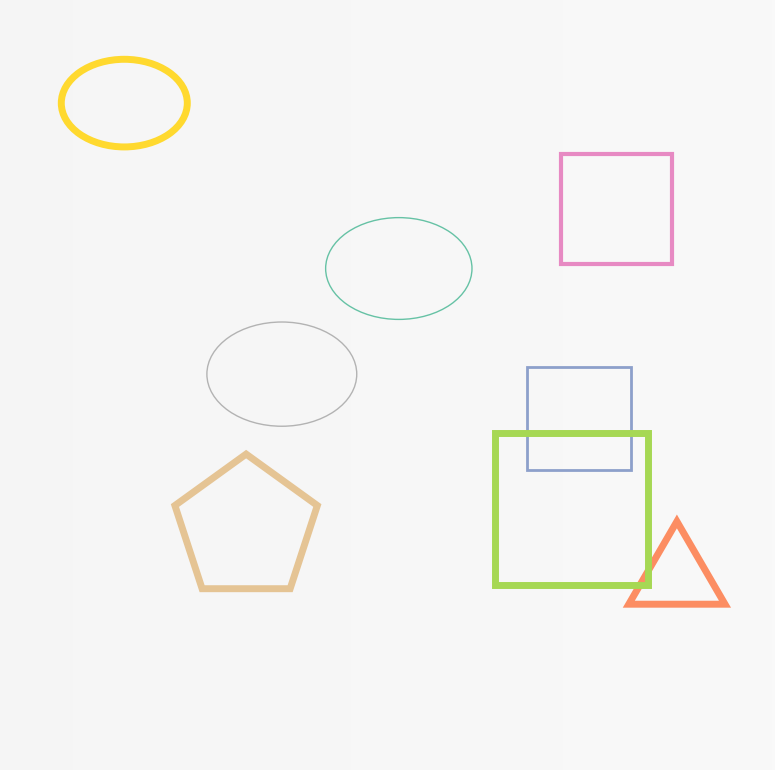[{"shape": "oval", "thickness": 0.5, "radius": 0.47, "center": [0.515, 0.651]}, {"shape": "triangle", "thickness": 2.5, "radius": 0.36, "center": [0.873, 0.251]}, {"shape": "square", "thickness": 1, "radius": 0.34, "center": [0.747, 0.457]}, {"shape": "square", "thickness": 1.5, "radius": 0.36, "center": [0.795, 0.729]}, {"shape": "square", "thickness": 2.5, "radius": 0.49, "center": [0.738, 0.339]}, {"shape": "oval", "thickness": 2.5, "radius": 0.41, "center": [0.16, 0.866]}, {"shape": "pentagon", "thickness": 2.5, "radius": 0.48, "center": [0.318, 0.314]}, {"shape": "oval", "thickness": 0.5, "radius": 0.48, "center": [0.364, 0.514]}]